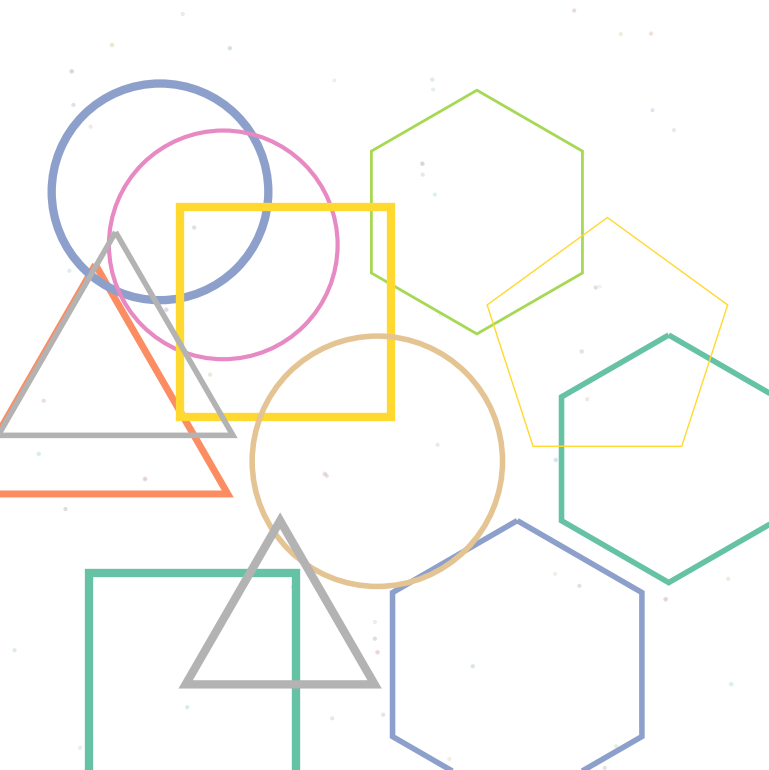[{"shape": "hexagon", "thickness": 2, "radius": 0.8, "center": [0.868, 0.404]}, {"shape": "square", "thickness": 3, "radius": 0.67, "center": [0.25, 0.122]}, {"shape": "triangle", "thickness": 2.5, "radius": 0.99, "center": [0.124, 0.458]}, {"shape": "hexagon", "thickness": 2, "radius": 0.93, "center": [0.672, 0.137]}, {"shape": "circle", "thickness": 3, "radius": 0.7, "center": [0.208, 0.751]}, {"shape": "circle", "thickness": 1.5, "radius": 0.74, "center": [0.29, 0.682]}, {"shape": "hexagon", "thickness": 1, "radius": 0.79, "center": [0.619, 0.725]}, {"shape": "pentagon", "thickness": 0.5, "radius": 0.82, "center": [0.789, 0.553]}, {"shape": "square", "thickness": 3, "radius": 0.68, "center": [0.37, 0.594]}, {"shape": "circle", "thickness": 2, "radius": 0.81, "center": [0.49, 0.401]}, {"shape": "triangle", "thickness": 2, "radius": 0.88, "center": [0.15, 0.523]}, {"shape": "triangle", "thickness": 3, "radius": 0.71, "center": [0.364, 0.182]}]